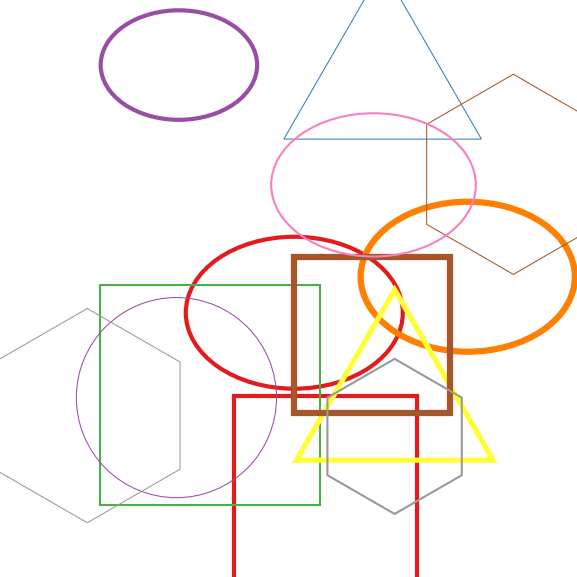[{"shape": "oval", "thickness": 2, "radius": 0.94, "center": [0.51, 0.458]}, {"shape": "square", "thickness": 2, "radius": 0.79, "center": [0.563, 0.155]}, {"shape": "triangle", "thickness": 0.5, "radius": 0.99, "center": [0.663, 0.857]}, {"shape": "square", "thickness": 1, "radius": 0.95, "center": [0.363, 0.314]}, {"shape": "oval", "thickness": 2, "radius": 0.68, "center": [0.31, 0.886]}, {"shape": "circle", "thickness": 0.5, "radius": 0.87, "center": [0.305, 0.311]}, {"shape": "oval", "thickness": 3, "radius": 0.93, "center": [0.81, 0.52]}, {"shape": "triangle", "thickness": 2.5, "radius": 0.98, "center": [0.684, 0.301]}, {"shape": "hexagon", "thickness": 0.5, "radius": 0.87, "center": [0.889, 0.697]}, {"shape": "square", "thickness": 3, "radius": 0.68, "center": [0.644, 0.419]}, {"shape": "oval", "thickness": 1, "radius": 0.89, "center": [0.647, 0.679]}, {"shape": "hexagon", "thickness": 1, "radius": 0.67, "center": [0.683, 0.243]}, {"shape": "hexagon", "thickness": 0.5, "radius": 0.93, "center": [0.151, 0.279]}]